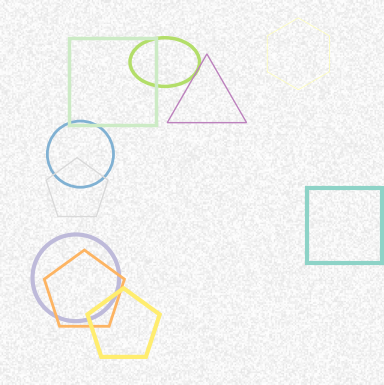[{"shape": "square", "thickness": 3, "radius": 0.49, "center": [0.894, 0.414]}, {"shape": "hexagon", "thickness": 0.5, "radius": 0.47, "center": [0.775, 0.86]}, {"shape": "circle", "thickness": 3, "radius": 0.56, "center": [0.197, 0.278]}, {"shape": "circle", "thickness": 2, "radius": 0.43, "center": [0.209, 0.6]}, {"shape": "pentagon", "thickness": 2, "radius": 0.55, "center": [0.219, 0.241]}, {"shape": "oval", "thickness": 2.5, "radius": 0.45, "center": [0.428, 0.839]}, {"shape": "pentagon", "thickness": 1, "radius": 0.42, "center": [0.2, 0.506]}, {"shape": "triangle", "thickness": 1, "radius": 0.59, "center": [0.537, 0.741]}, {"shape": "square", "thickness": 2.5, "radius": 0.57, "center": [0.293, 0.788]}, {"shape": "pentagon", "thickness": 3, "radius": 0.49, "center": [0.321, 0.153]}]